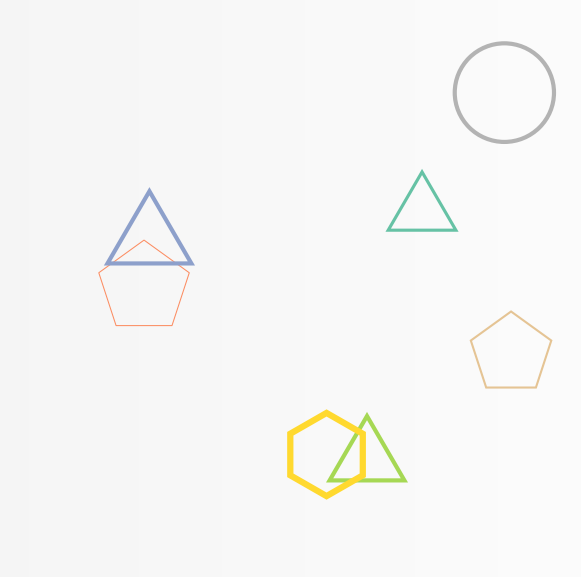[{"shape": "triangle", "thickness": 1.5, "radius": 0.34, "center": [0.726, 0.634]}, {"shape": "pentagon", "thickness": 0.5, "radius": 0.41, "center": [0.248, 0.502]}, {"shape": "triangle", "thickness": 2, "radius": 0.42, "center": [0.257, 0.585]}, {"shape": "triangle", "thickness": 2, "radius": 0.37, "center": [0.631, 0.204]}, {"shape": "hexagon", "thickness": 3, "radius": 0.36, "center": [0.562, 0.212]}, {"shape": "pentagon", "thickness": 1, "radius": 0.36, "center": [0.879, 0.387]}, {"shape": "circle", "thickness": 2, "radius": 0.43, "center": [0.868, 0.839]}]